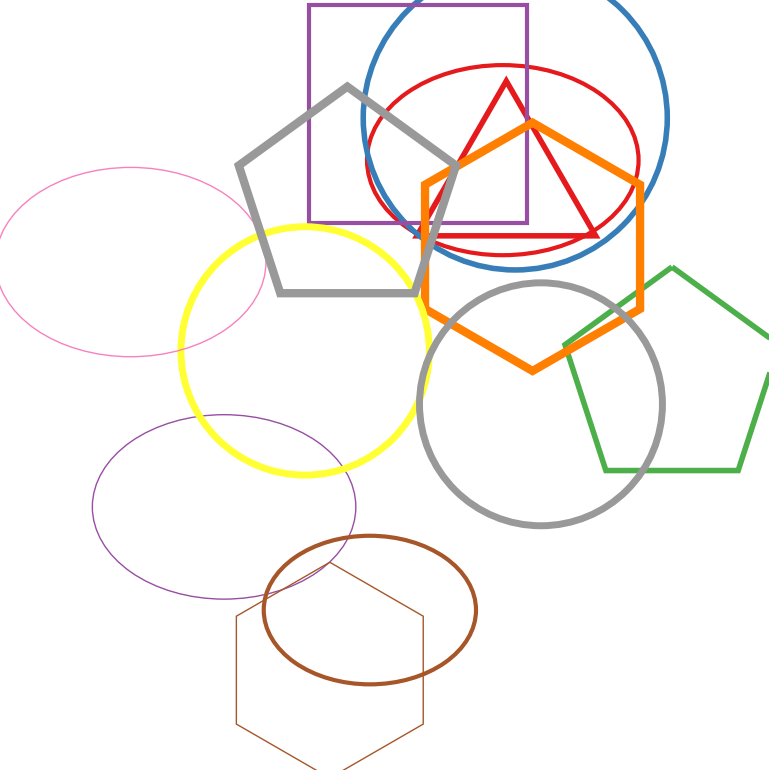[{"shape": "triangle", "thickness": 2, "radius": 0.67, "center": [0.658, 0.761]}, {"shape": "oval", "thickness": 1.5, "radius": 0.88, "center": [0.653, 0.792]}, {"shape": "circle", "thickness": 2, "radius": 0.99, "center": [0.669, 0.847]}, {"shape": "pentagon", "thickness": 2, "radius": 0.73, "center": [0.873, 0.507]}, {"shape": "square", "thickness": 1.5, "radius": 0.71, "center": [0.543, 0.852]}, {"shape": "oval", "thickness": 0.5, "radius": 0.86, "center": [0.291, 0.342]}, {"shape": "hexagon", "thickness": 3, "radius": 0.81, "center": [0.692, 0.679]}, {"shape": "circle", "thickness": 2.5, "radius": 0.81, "center": [0.396, 0.544]}, {"shape": "hexagon", "thickness": 0.5, "radius": 0.7, "center": [0.428, 0.13]}, {"shape": "oval", "thickness": 1.5, "radius": 0.69, "center": [0.48, 0.208]}, {"shape": "oval", "thickness": 0.5, "radius": 0.88, "center": [0.17, 0.66]}, {"shape": "pentagon", "thickness": 3, "radius": 0.74, "center": [0.451, 0.739]}, {"shape": "circle", "thickness": 2.5, "radius": 0.79, "center": [0.703, 0.475]}]